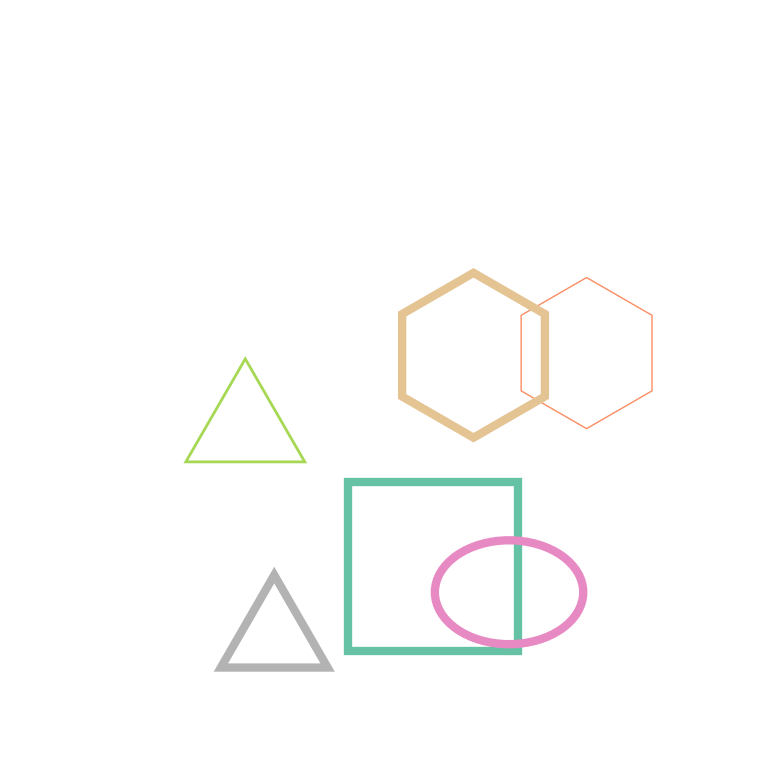[{"shape": "square", "thickness": 3, "radius": 0.55, "center": [0.562, 0.265]}, {"shape": "hexagon", "thickness": 0.5, "radius": 0.49, "center": [0.762, 0.541]}, {"shape": "oval", "thickness": 3, "radius": 0.48, "center": [0.661, 0.231]}, {"shape": "triangle", "thickness": 1, "radius": 0.45, "center": [0.319, 0.445]}, {"shape": "hexagon", "thickness": 3, "radius": 0.54, "center": [0.615, 0.539]}, {"shape": "triangle", "thickness": 3, "radius": 0.4, "center": [0.356, 0.173]}]